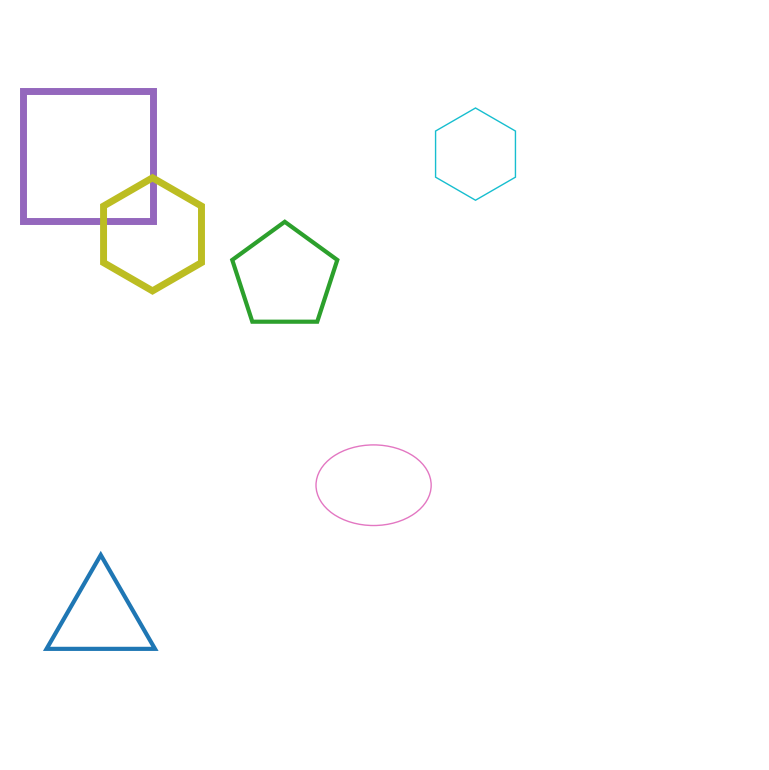[{"shape": "triangle", "thickness": 1.5, "radius": 0.41, "center": [0.131, 0.198]}, {"shape": "pentagon", "thickness": 1.5, "radius": 0.36, "center": [0.37, 0.64]}, {"shape": "square", "thickness": 2.5, "radius": 0.42, "center": [0.114, 0.798]}, {"shape": "oval", "thickness": 0.5, "radius": 0.37, "center": [0.485, 0.37]}, {"shape": "hexagon", "thickness": 2.5, "radius": 0.37, "center": [0.198, 0.696]}, {"shape": "hexagon", "thickness": 0.5, "radius": 0.3, "center": [0.618, 0.8]}]